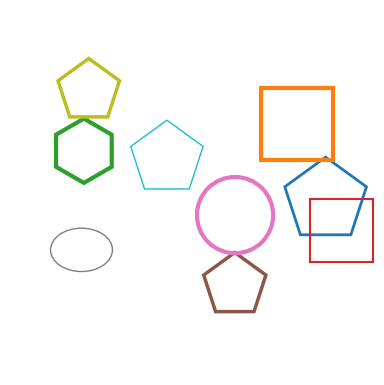[{"shape": "pentagon", "thickness": 2, "radius": 0.56, "center": [0.846, 0.48]}, {"shape": "square", "thickness": 3, "radius": 0.47, "center": [0.772, 0.678]}, {"shape": "hexagon", "thickness": 3, "radius": 0.42, "center": [0.218, 0.608]}, {"shape": "square", "thickness": 1.5, "radius": 0.41, "center": [0.888, 0.402]}, {"shape": "pentagon", "thickness": 2.5, "radius": 0.42, "center": [0.61, 0.259]}, {"shape": "circle", "thickness": 3, "radius": 0.49, "center": [0.61, 0.441]}, {"shape": "oval", "thickness": 1, "radius": 0.4, "center": [0.212, 0.351]}, {"shape": "pentagon", "thickness": 2.5, "radius": 0.42, "center": [0.231, 0.764]}, {"shape": "pentagon", "thickness": 1, "radius": 0.49, "center": [0.434, 0.589]}]